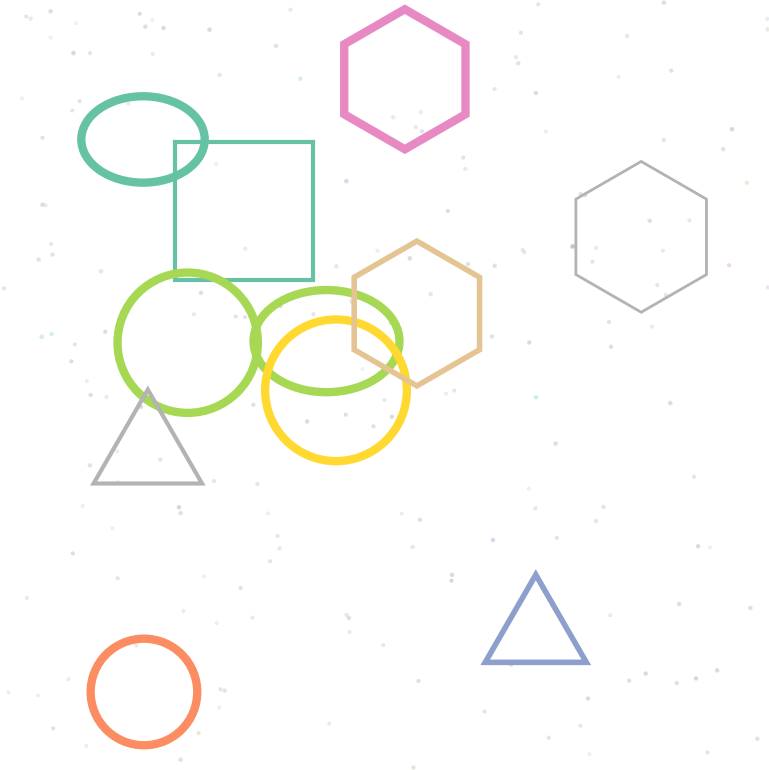[{"shape": "square", "thickness": 1.5, "radius": 0.45, "center": [0.317, 0.726]}, {"shape": "oval", "thickness": 3, "radius": 0.4, "center": [0.186, 0.819]}, {"shape": "circle", "thickness": 3, "radius": 0.35, "center": [0.187, 0.101]}, {"shape": "triangle", "thickness": 2, "radius": 0.38, "center": [0.696, 0.178]}, {"shape": "hexagon", "thickness": 3, "radius": 0.45, "center": [0.526, 0.897]}, {"shape": "circle", "thickness": 3, "radius": 0.46, "center": [0.244, 0.555]}, {"shape": "oval", "thickness": 3, "radius": 0.47, "center": [0.424, 0.557]}, {"shape": "circle", "thickness": 3, "radius": 0.46, "center": [0.436, 0.493]}, {"shape": "hexagon", "thickness": 2, "radius": 0.47, "center": [0.541, 0.593]}, {"shape": "triangle", "thickness": 1.5, "radius": 0.41, "center": [0.192, 0.413]}, {"shape": "hexagon", "thickness": 1, "radius": 0.49, "center": [0.833, 0.692]}]